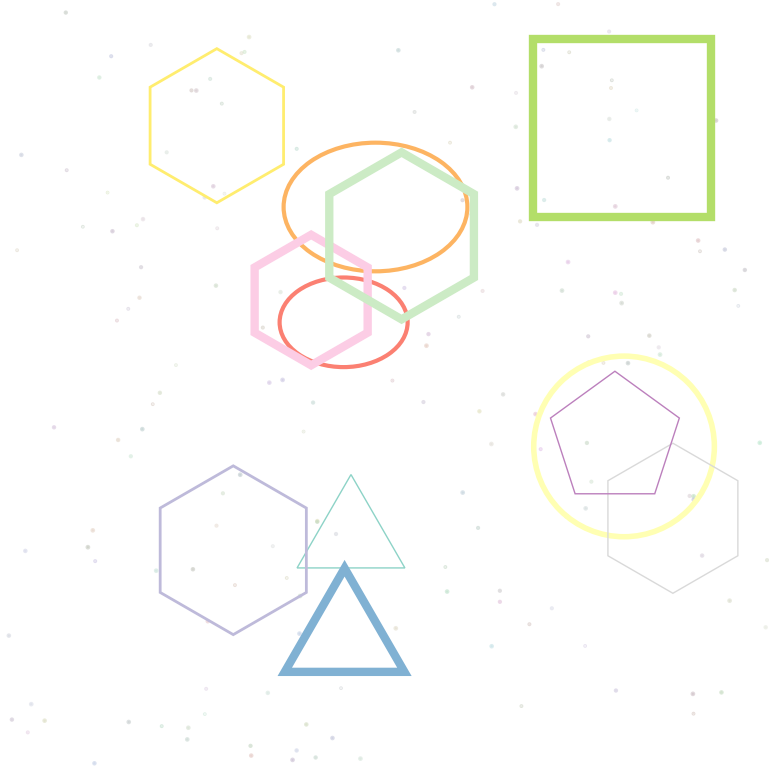[{"shape": "triangle", "thickness": 0.5, "radius": 0.4, "center": [0.456, 0.303]}, {"shape": "circle", "thickness": 2, "radius": 0.59, "center": [0.81, 0.42]}, {"shape": "hexagon", "thickness": 1, "radius": 0.55, "center": [0.303, 0.285]}, {"shape": "oval", "thickness": 1.5, "radius": 0.42, "center": [0.446, 0.581]}, {"shape": "triangle", "thickness": 3, "radius": 0.45, "center": [0.448, 0.172]}, {"shape": "oval", "thickness": 1.5, "radius": 0.6, "center": [0.488, 0.731]}, {"shape": "square", "thickness": 3, "radius": 0.58, "center": [0.807, 0.834]}, {"shape": "hexagon", "thickness": 3, "radius": 0.42, "center": [0.404, 0.61]}, {"shape": "hexagon", "thickness": 0.5, "radius": 0.49, "center": [0.874, 0.327]}, {"shape": "pentagon", "thickness": 0.5, "radius": 0.44, "center": [0.799, 0.43]}, {"shape": "hexagon", "thickness": 3, "radius": 0.54, "center": [0.522, 0.694]}, {"shape": "hexagon", "thickness": 1, "radius": 0.5, "center": [0.282, 0.837]}]